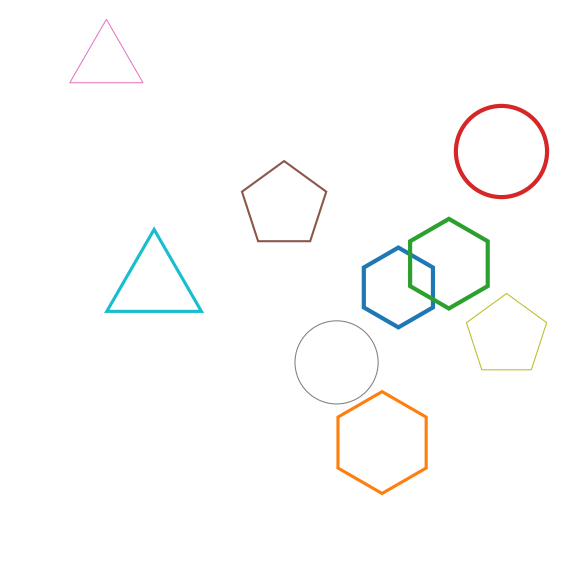[{"shape": "hexagon", "thickness": 2, "radius": 0.35, "center": [0.69, 0.501]}, {"shape": "hexagon", "thickness": 1.5, "radius": 0.44, "center": [0.662, 0.233]}, {"shape": "hexagon", "thickness": 2, "radius": 0.39, "center": [0.777, 0.543]}, {"shape": "circle", "thickness": 2, "radius": 0.39, "center": [0.868, 0.737]}, {"shape": "pentagon", "thickness": 1, "radius": 0.38, "center": [0.492, 0.644]}, {"shape": "triangle", "thickness": 0.5, "radius": 0.37, "center": [0.184, 0.892]}, {"shape": "circle", "thickness": 0.5, "radius": 0.36, "center": [0.583, 0.372]}, {"shape": "pentagon", "thickness": 0.5, "radius": 0.37, "center": [0.877, 0.418]}, {"shape": "triangle", "thickness": 1.5, "radius": 0.47, "center": [0.267, 0.507]}]